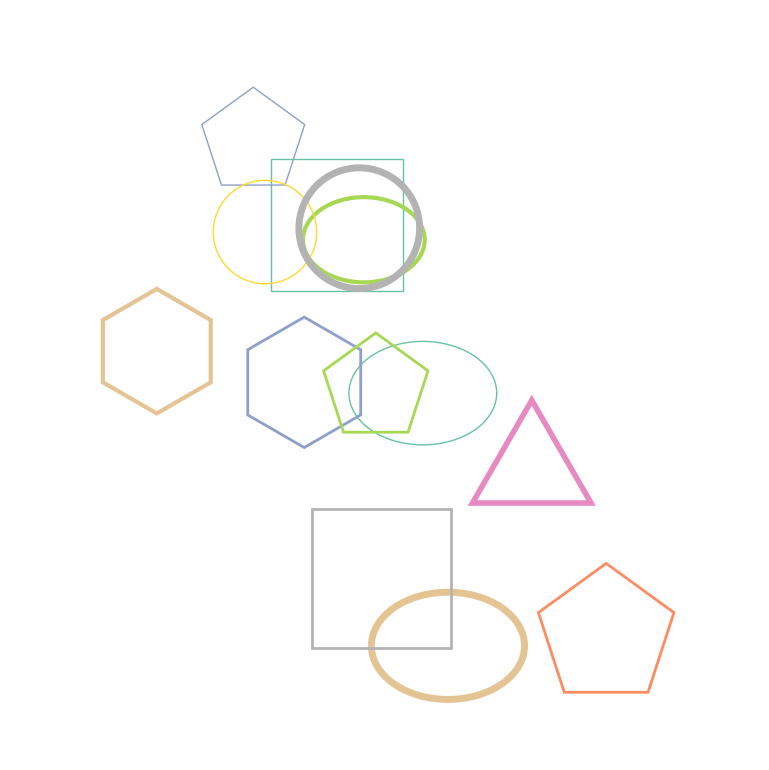[{"shape": "square", "thickness": 0.5, "radius": 0.43, "center": [0.438, 0.708]}, {"shape": "oval", "thickness": 0.5, "radius": 0.48, "center": [0.549, 0.489]}, {"shape": "pentagon", "thickness": 1, "radius": 0.46, "center": [0.787, 0.176]}, {"shape": "pentagon", "thickness": 0.5, "radius": 0.35, "center": [0.329, 0.817]}, {"shape": "hexagon", "thickness": 1, "radius": 0.42, "center": [0.395, 0.503]}, {"shape": "triangle", "thickness": 2, "radius": 0.44, "center": [0.691, 0.391]}, {"shape": "oval", "thickness": 1.5, "radius": 0.4, "center": [0.472, 0.689]}, {"shape": "pentagon", "thickness": 1, "radius": 0.36, "center": [0.488, 0.496]}, {"shape": "circle", "thickness": 0.5, "radius": 0.34, "center": [0.344, 0.699]}, {"shape": "hexagon", "thickness": 1.5, "radius": 0.4, "center": [0.204, 0.544]}, {"shape": "oval", "thickness": 2.5, "radius": 0.5, "center": [0.582, 0.161]}, {"shape": "square", "thickness": 1, "radius": 0.45, "center": [0.495, 0.249]}, {"shape": "circle", "thickness": 2.5, "radius": 0.39, "center": [0.467, 0.704]}]